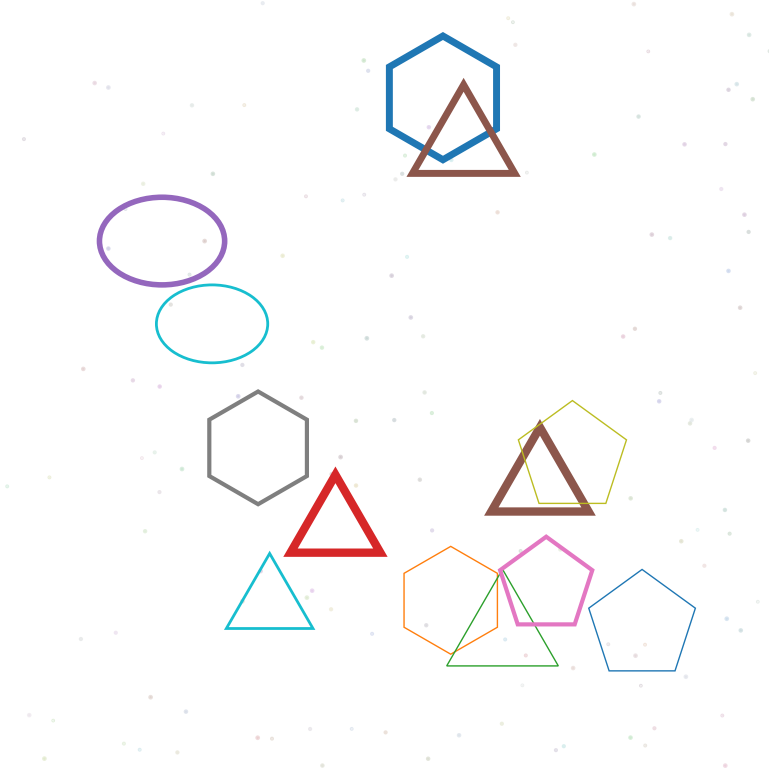[{"shape": "hexagon", "thickness": 2.5, "radius": 0.4, "center": [0.575, 0.873]}, {"shape": "pentagon", "thickness": 0.5, "radius": 0.36, "center": [0.834, 0.188]}, {"shape": "hexagon", "thickness": 0.5, "radius": 0.35, "center": [0.585, 0.22]}, {"shape": "triangle", "thickness": 0.5, "radius": 0.42, "center": [0.653, 0.177]}, {"shape": "triangle", "thickness": 3, "radius": 0.34, "center": [0.436, 0.316]}, {"shape": "oval", "thickness": 2, "radius": 0.41, "center": [0.21, 0.687]}, {"shape": "triangle", "thickness": 3, "radius": 0.36, "center": [0.701, 0.372]}, {"shape": "triangle", "thickness": 2.5, "radius": 0.38, "center": [0.602, 0.813]}, {"shape": "pentagon", "thickness": 1.5, "radius": 0.31, "center": [0.709, 0.24]}, {"shape": "hexagon", "thickness": 1.5, "radius": 0.37, "center": [0.335, 0.418]}, {"shape": "pentagon", "thickness": 0.5, "radius": 0.37, "center": [0.743, 0.406]}, {"shape": "triangle", "thickness": 1, "radius": 0.32, "center": [0.35, 0.216]}, {"shape": "oval", "thickness": 1, "radius": 0.36, "center": [0.275, 0.579]}]